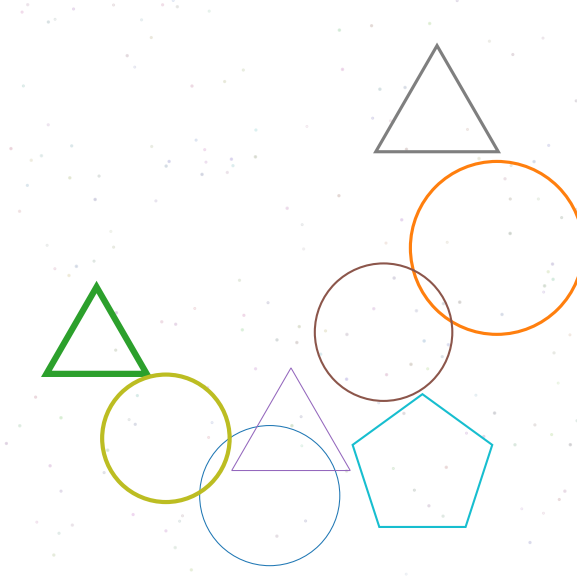[{"shape": "circle", "thickness": 0.5, "radius": 0.61, "center": [0.467, 0.141]}, {"shape": "circle", "thickness": 1.5, "radius": 0.75, "center": [0.86, 0.57]}, {"shape": "triangle", "thickness": 3, "radius": 0.5, "center": [0.167, 0.402]}, {"shape": "triangle", "thickness": 0.5, "radius": 0.59, "center": [0.504, 0.244]}, {"shape": "circle", "thickness": 1, "radius": 0.6, "center": [0.664, 0.424]}, {"shape": "triangle", "thickness": 1.5, "radius": 0.61, "center": [0.757, 0.798]}, {"shape": "circle", "thickness": 2, "radius": 0.55, "center": [0.287, 0.24]}, {"shape": "pentagon", "thickness": 1, "radius": 0.64, "center": [0.731, 0.189]}]